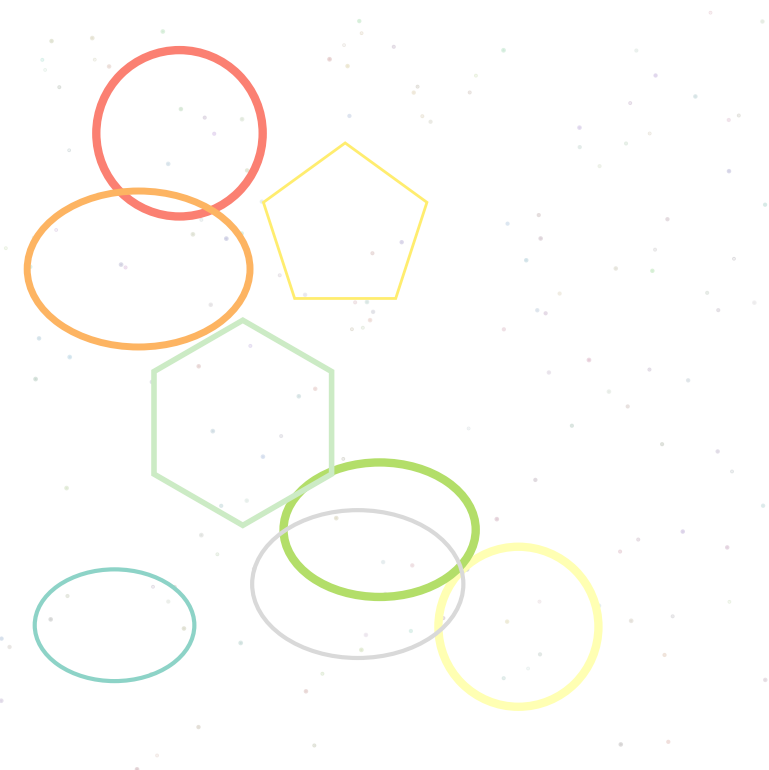[{"shape": "oval", "thickness": 1.5, "radius": 0.52, "center": [0.149, 0.188]}, {"shape": "circle", "thickness": 3, "radius": 0.52, "center": [0.673, 0.186]}, {"shape": "circle", "thickness": 3, "radius": 0.54, "center": [0.233, 0.827]}, {"shape": "oval", "thickness": 2.5, "radius": 0.72, "center": [0.18, 0.651]}, {"shape": "oval", "thickness": 3, "radius": 0.62, "center": [0.493, 0.312]}, {"shape": "oval", "thickness": 1.5, "radius": 0.69, "center": [0.465, 0.241]}, {"shape": "hexagon", "thickness": 2, "radius": 0.67, "center": [0.315, 0.451]}, {"shape": "pentagon", "thickness": 1, "radius": 0.56, "center": [0.448, 0.703]}]